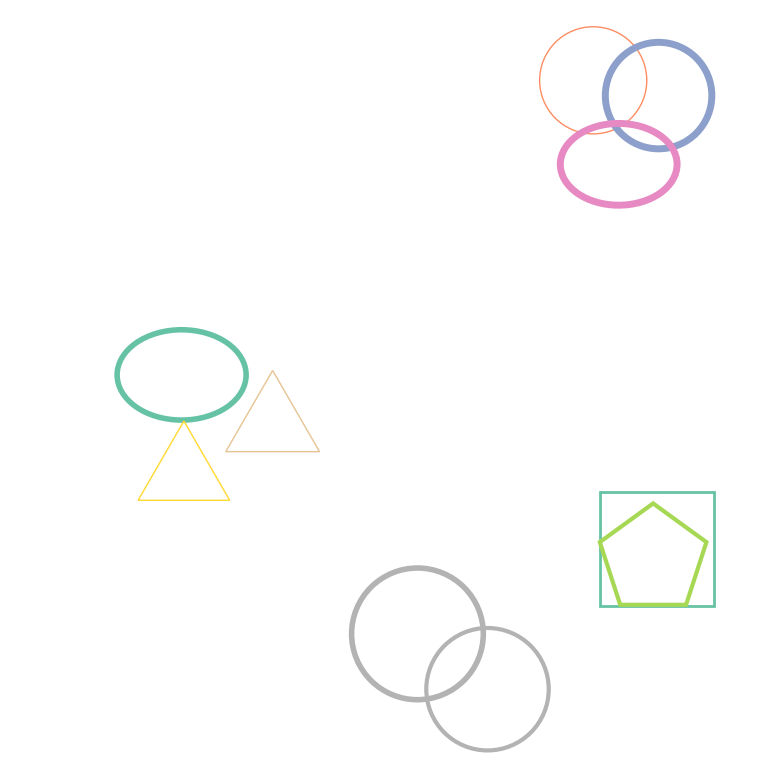[{"shape": "oval", "thickness": 2, "radius": 0.42, "center": [0.236, 0.513]}, {"shape": "square", "thickness": 1, "radius": 0.37, "center": [0.853, 0.287]}, {"shape": "circle", "thickness": 0.5, "radius": 0.35, "center": [0.77, 0.896]}, {"shape": "circle", "thickness": 2.5, "radius": 0.35, "center": [0.855, 0.876]}, {"shape": "oval", "thickness": 2.5, "radius": 0.38, "center": [0.803, 0.787]}, {"shape": "pentagon", "thickness": 1.5, "radius": 0.36, "center": [0.848, 0.273]}, {"shape": "triangle", "thickness": 0.5, "radius": 0.34, "center": [0.239, 0.385]}, {"shape": "triangle", "thickness": 0.5, "radius": 0.35, "center": [0.354, 0.449]}, {"shape": "circle", "thickness": 1.5, "radius": 0.4, "center": [0.633, 0.105]}, {"shape": "circle", "thickness": 2, "radius": 0.43, "center": [0.542, 0.177]}]